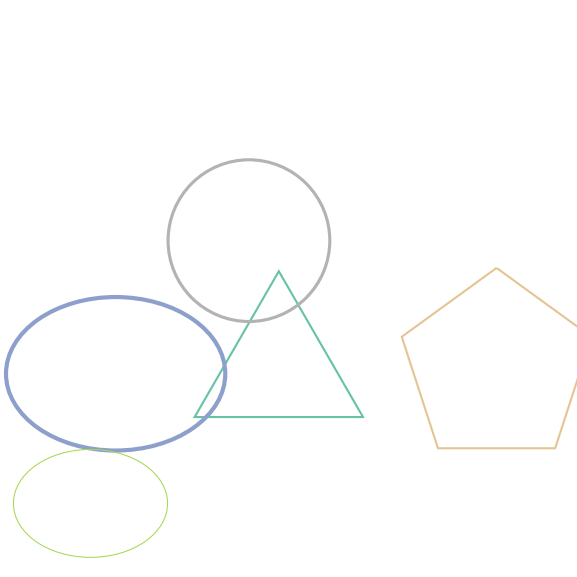[{"shape": "triangle", "thickness": 1, "radius": 0.84, "center": [0.483, 0.361]}, {"shape": "oval", "thickness": 2, "radius": 0.95, "center": [0.2, 0.352]}, {"shape": "oval", "thickness": 0.5, "radius": 0.67, "center": [0.157, 0.127]}, {"shape": "pentagon", "thickness": 1, "radius": 0.86, "center": [0.86, 0.363]}, {"shape": "circle", "thickness": 1.5, "radius": 0.7, "center": [0.431, 0.582]}]